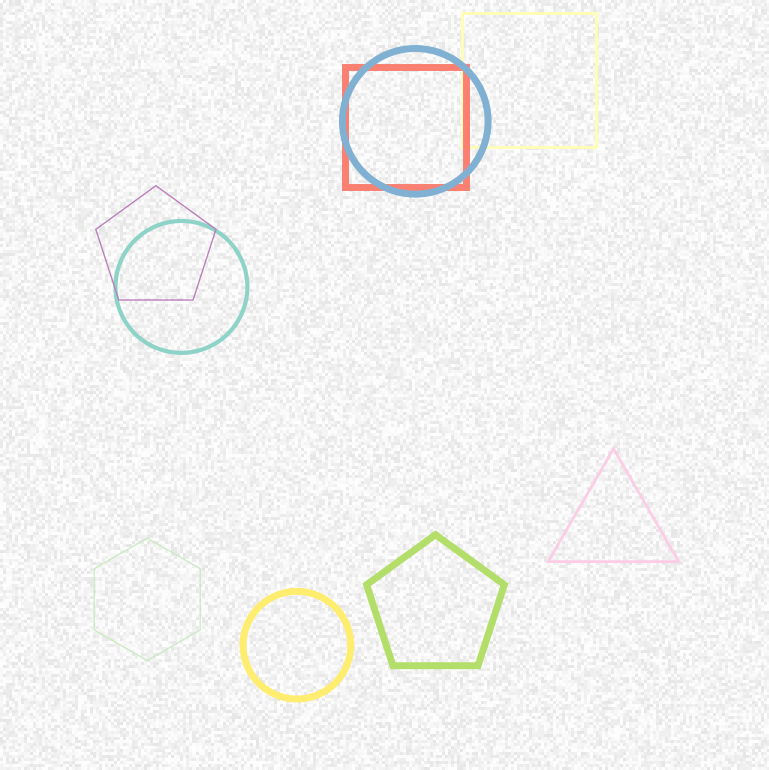[{"shape": "circle", "thickness": 1.5, "radius": 0.43, "center": [0.236, 0.627]}, {"shape": "square", "thickness": 1, "radius": 0.43, "center": [0.687, 0.896]}, {"shape": "square", "thickness": 2.5, "radius": 0.39, "center": [0.526, 0.835]}, {"shape": "circle", "thickness": 2.5, "radius": 0.47, "center": [0.539, 0.842]}, {"shape": "pentagon", "thickness": 2.5, "radius": 0.47, "center": [0.566, 0.212]}, {"shape": "triangle", "thickness": 1, "radius": 0.49, "center": [0.797, 0.32]}, {"shape": "pentagon", "thickness": 0.5, "radius": 0.41, "center": [0.202, 0.677]}, {"shape": "hexagon", "thickness": 0.5, "radius": 0.4, "center": [0.191, 0.222]}, {"shape": "circle", "thickness": 2.5, "radius": 0.35, "center": [0.386, 0.162]}]